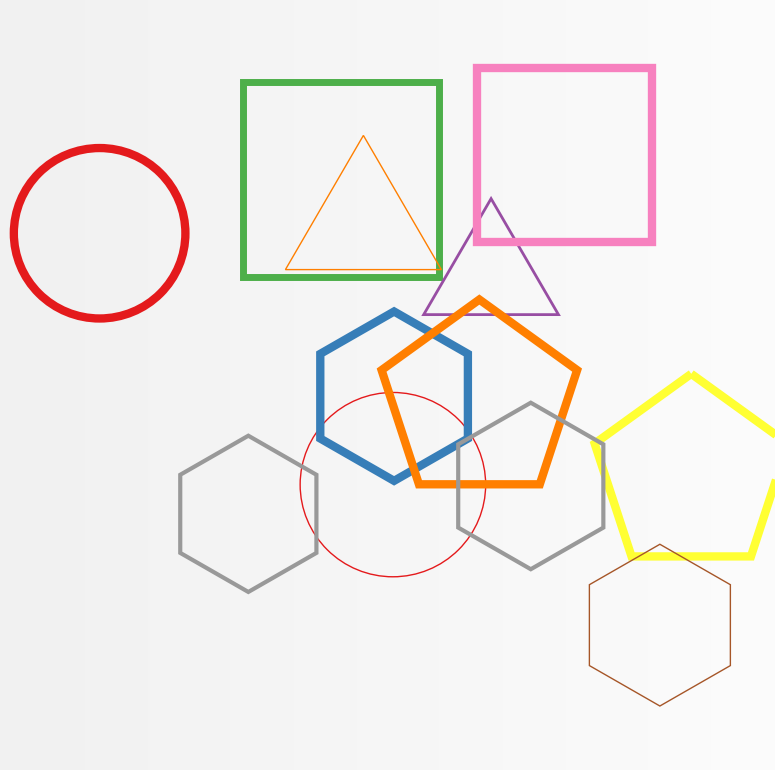[{"shape": "circle", "thickness": 0.5, "radius": 0.6, "center": [0.507, 0.371]}, {"shape": "circle", "thickness": 3, "radius": 0.55, "center": [0.129, 0.697]}, {"shape": "hexagon", "thickness": 3, "radius": 0.55, "center": [0.509, 0.485]}, {"shape": "square", "thickness": 2.5, "radius": 0.63, "center": [0.44, 0.767]}, {"shape": "triangle", "thickness": 1, "radius": 0.5, "center": [0.634, 0.642]}, {"shape": "pentagon", "thickness": 3, "radius": 0.66, "center": [0.619, 0.478]}, {"shape": "triangle", "thickness": 0.5, "radius": 0.58, "center": [0.469, 0.708]}, {"shape": "pentagon", "thickness": 3, "radius": 0.66, "center": [0.892, 0.383]}, {"shape": "hexagon", "thickness": 0.5, "radius": 0.53, "center": [0.851, 0.188]}, {"shape": "square", "thickness": 3, "radius": 0.56, "center": [0.728, 0.799]}, {"shape": "hexagon", "thickness": 1.5, "radius": 0.51, "center": [0.32, 0.333]}, {"shape": "hexagon", "thickness": 1.5, "radius": 0.54, "center": [0.685, 0.369]}]